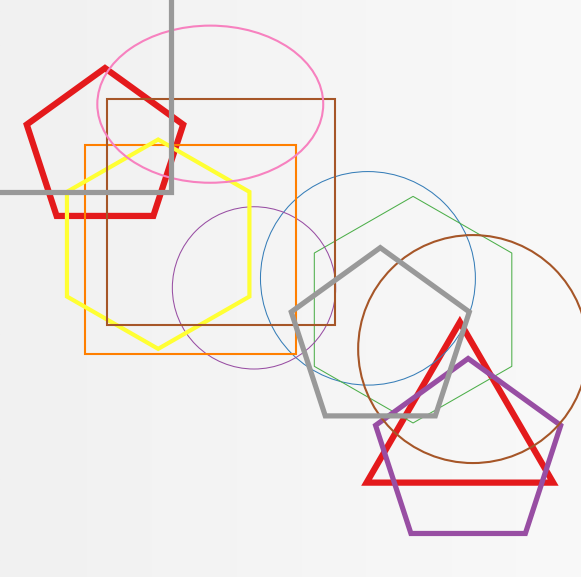[{"shape": "pentagon", "thickness": 3, "radius": 0.71, "center": [0.181, 0.74]}, {"shape": "triangle", "thickness": 3, "radius": 0.93, "center": [0.791, 0.256]}, {"shape": "circle", "thickness": 0.5, "radius": 0.92, "center": [0.633, 0.517]}, {"shape": "hexagon", "thickness": 0.5, "radius": 0.98, "center": [0.711, 0.463]}, {"shape": "pentagon", "thickness": 2.5, "radius": 0.84, "center": [0.805, 0.211]}, {"shape": "circle", "thickness": 0.5, "radius": 0.7, "center": [0.437, 0.501]}, {"shape": "square", "thickness": 1, "radius": 0.9, "center": [0.328, 0.568]}, {"shape": "hexagon", "thickness": 2, "radius": 0.91, "center": [0.272, 0.576]}, {"shape": "circle", "thickness": 1, "radius": 0.99, "center": [0.814, 0.395]}, {"shape": "square", "thickness": 1, "radius": 0.98, "center": [0.38, 0.633]}, {"shape": "oval", "thickness": 1, "radius": 0.97, "center": [0.362, 0.819]}, {"shape": "square", "thickness": 2.5, "radius": 0.89, "center": [0.117, 0.844]}, {"shape": "pentagon", "thickness": 2.5, "radius": 0.81, "center": [0.654, 0.409]}]